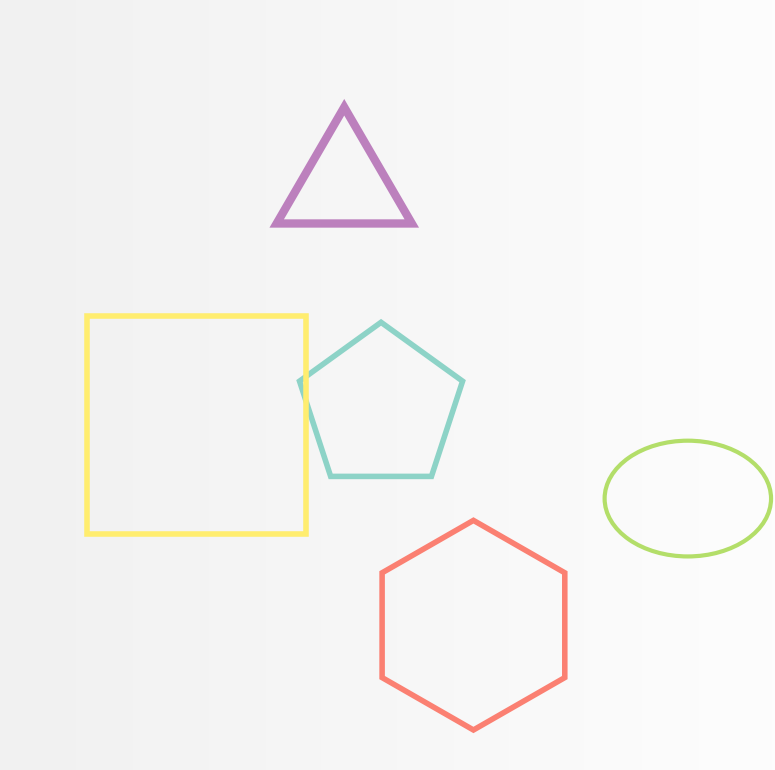[{"shape": "pentagon", "thickness": 2, "radius": 0.55, "center": [0.492, 0.471]}, {"shape": "hexagon", "thickness": 2, "radius": 0.68, "center": [0.611, 0.188]}, {"shape": "oval", "thickness": 1.5, "radius": 0.54, "center": [0.888, 0.353]}, {"shape": "triangle", "thickness": 3, "radius": 0.5, "center": [0.444, 0.76]}, {"shape": "square", "thickness": 2, "radius": 0.71, "center": [0.253, 0.449]}]